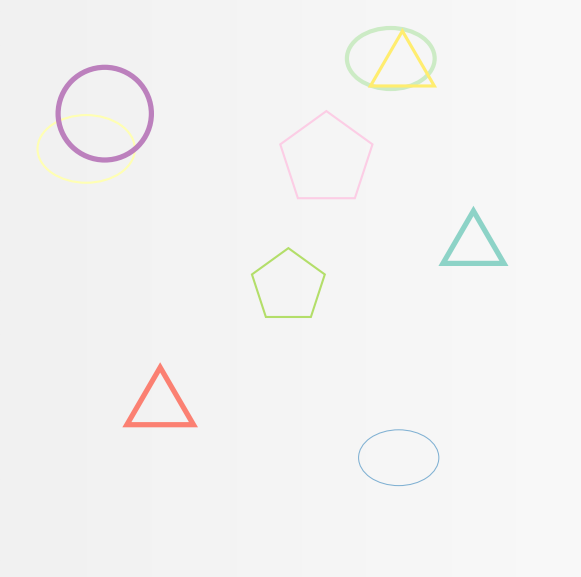[{"shape": "triangle", "thickness": 2.5, "radius": 0.3, "center": [0.815, 0.573]}, {"shape": "oval", "thickness": 1, "radius": 0.42, "center": [0.148, 0.741]}, {"shape": "triangle", "thickness": 2.5, "radius": 0.33, "center": [0.276, 0.297]}, {"shape": "oval", "thickness": 0.5, "radius": 0.35, "center": [0.686, 0.207]}, {"shape": "pentagon", "thickness": 1, "radius": 0.33, "center": [0.496, 0.504]}, {"shape": "pentagon", "thickness": 1, "radius": 0.42, "center": [0.561, 0.723]}, {"shape": "circle", "thickness": 2.5, "radius": 0.4, "center": [0.18, 0.802]}, {"shape": "oval", "thickness": 2, "radius": 0.38, "center": [0.672, 0.898]}, {"shape": "triangle", "thickness": 1.5, "radius": 0.32, "center": [0.692, 0.882]}]